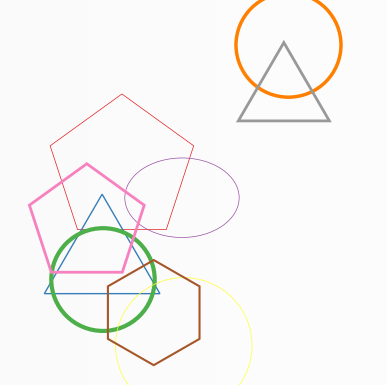[{"shape": "pentagon", "thickness": 0.5, "radius": 0.97, "center": [0.315, 0.561]}, {"shape": "triangle", "thickness": 1, "radius": 0.86, "center": [0.264, 0.323]}, {"shape": "circle", "thickness": 3, "radius": 0.67, "center": [0.266, 0.274]}, {"shape": "oval", "thickness": 0.5, "radius": 0.74, "center": [0.47, 0.486]}, {"shape": "circle", "thickness": 2.5, "radius": 0.68, "center": [0.744, 0.883]}, {"shape": "circle", "thickness": 0.5, "radius": 0.88, "center": [0.474, 0.103]}, {"shape": "hexagon", "thickness": 1.5, "radius": 0.68, "center": [0.397, 0.188]}, {"shape": "pentagon", "thickness": 2, "radius": 0.78, "center": [0.224, 0.419]}, {"shape": "triangle", "thickness": 2, "radius": 0.68, "center": [0.732, 0.754]}]